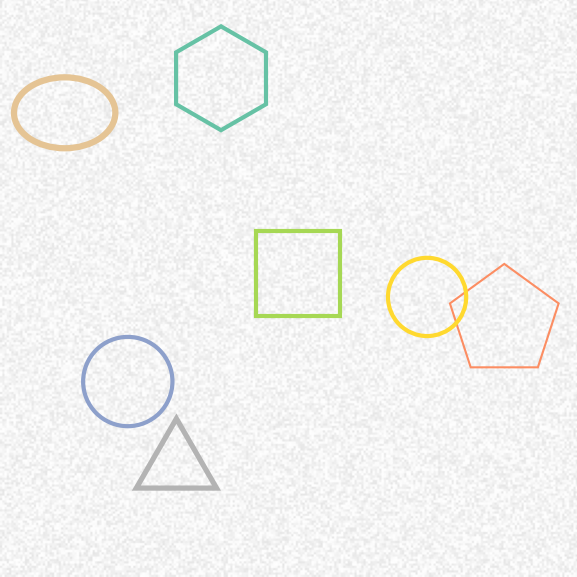[{"shape": "hexagon", "thickness": 2, "radius": 0.45, "center": [0.383, 0.864]}, {"shape": "pentagon", "thickness": 1, "radius": 0.49, "center": [0.873, 0.443]}, {"shape": "circle", "thickness": 2, "radius": 0.39, "center": [0.221, 0.338]}, {"shape": "square", "thickness": 2, "radius": 0.37, "center": [0.516, 0.526]}, {"shape": "circle", "thickness": 2, "radius": 0.34, "center": [0.74, 0.485]}, {"shape": "oval", "thickness": 3, "radius": 0.44, "center": [0.112, 0.804]}, {"shape": "triangle", "thickness": 2.5, "radius": 0.4, "center": [0.305, 0.194]}]